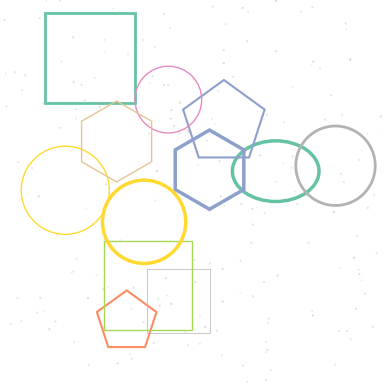[{"shape": "square", "thickness": 2, "radius": 0.58, "center": [0.234, 0.85]}, {"shape": "oval", "thickness": 2.5, "radius": 0.56, "center": [0.716, 0.555]}, {"shape": "pentagon", "thickness": 1.5, "radius": 0.41, "center": [0.329, 0.164]}, {"shape": "hexagon", "thickness": 2.5, "radius": 0.51, "center": [0.544, 0.559]}, {"shape": "pentagon", "thickness": 1.5, "radius": 0.56, "center": [0.582, 0.681]}, {"shape": "circle", "thickness": 1, "radius": 0.43, "center": [0.437, 0.741]}, {"shape": "square", "thickness": 1, "radius": 0.58, "center": [0.385, 0.258]}, {"shape": "circle", "thickness": 1, "radius": 0.57, "center": [0.17, 0.506]}, {"shape": "circle", "thickness": 2.5, "radius": 0.54, "center": [0.374, 0.424]}, {"shape": "hexagon", "thickness": 1, "radius": 0.53, "center": [0.303, 0.632]}, {"shape": "circle", "thickness": 2, "radius": 0.52, "center": [0.871, 0.569]}, {"shape": "square", "thickness": 0.5, "radius": 0.41, "center": [0.464, 0.218]}]